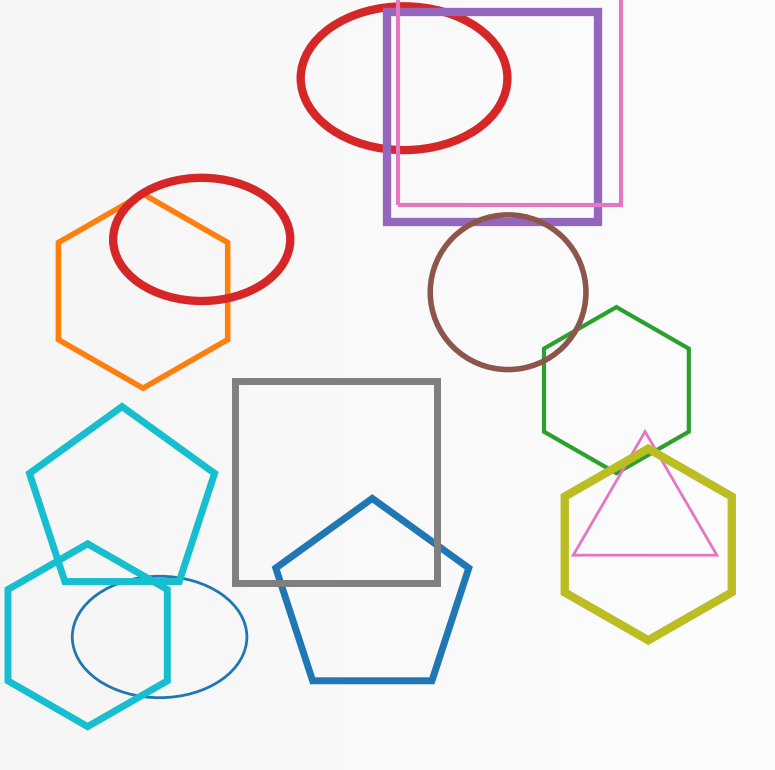[{"shape": "pentagon", "thickness": 2.5, "radius": 0.65, "center": [0.48, 0.222]}, {"shape": "oval", "thickness": 1, "radius": 0.56, "center": [0.206, 0.173]}, {"shape": "hexagon", "thickness": 2, "radius": 0.63, "center": [0.185, 0.622]}, {"shape": "hexagon", "thickness": 1.5, "radius": 0.54, "center": [0.795, 0.493]}, {"shape": "oval", "thickness": 3, "radius": 0.67, "center": [0.521, 0.898]}, {"shape": "oval", "thickness": 3, "radius": 0.57, "center": [0.26, 0.689]}, {"shape": "square", "thickness": 3, "radius": 0.68, "center": [0.635, 0.848]}, {"shape": "circle", "thickness": 2, "radius": 0.5, "center": [0.656, 0.62]}, {"shape": "square", "thickness": 1.5, "radius": 0.72, "center": [0.658, 0.877]}, {"shape": "triangle", "thickness": 1, "radius": 0.54, "center": [0.832, 0.332]}, {"shape": "square", "thickness": 2.5, "radius": 0.65, "center": [0.434, 0.374]}, {"shape": "hexagon", "thickness": 3, "radius": 0.62, "center": [0.836, 0.293]}, {"shape": "hexagon", "thickness": 2.5, "radius": 0.59, "center": [0.113, 0.175]}, {"shape": "pentagon", "thickness": 2.5, "radius": 0.63, "center": [0.157, 0.346]}]